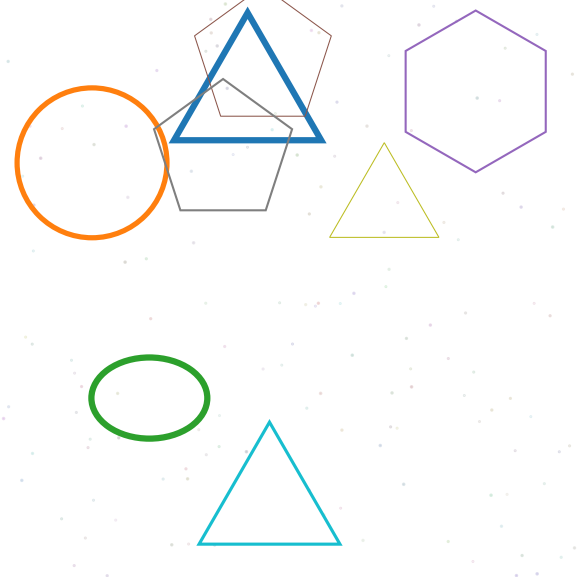[{"shape": "triangle", "thickness": 3, "radius": 0.74, "center": [0.429, 0.83]}, {"shape": "circle", "thickness": 2.5, "radius": 0.65, "center": [0.159, 0.717]}, {"shape": "oval", "thickness": 3, "radius": 0.5, "center": [0.259, 0.31]}, {"shape": "hexagon", "thickness": 1, "radius": 0.7, "center": [0.824, 0.841]}, {"shape": "pentagon", "thickness": 0.5, "radius": 0.62, "center": [0.455, 0.899]}, {"shape": "pentagon", "thickness": 1, "radius": 0.63, "center": [0.386, 0.737]}, {"shape": "triangle", "thickness": 0.5, "radius": 0.55, "center": [0.665, 0.643]}, {"shape": "triangle", "thickness": 1.5, "radius": 0.7, "center": [0.467, 0.127]}]